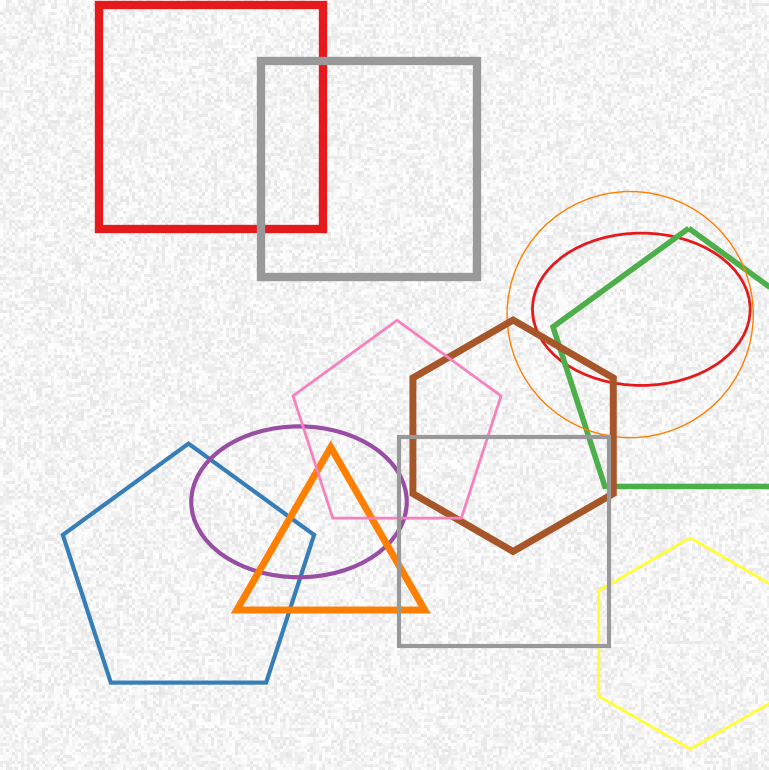[{"shape": "square", "thickness": 3, "radius": 0.73, "center": [0.274, 0.848]}, {"shape": "oval", "thickness": 1, "radius": 0.71, "center": [0.833, 0.598]}, {"shape": "pentagon", "thickness": 1.5, "radius": 0.86, "center": [0.245, 0.252]}, {"shape": "pentagon", "thickness": 2, "radius": 0.93, "center": [0.894, 0.518]}, {"shape": "oval", "thickness": 1.5, "radius": 0.7, "center": [0.388, 0.348]}, {"shape": "circle", "thickness": 0.5, "radius": 0.8, "center": [0.818, 0.591]}, {"shape": "triangle", "thickness": 2.5, "radius": 0.7, "center": [0.43, 0.278]}, {"shape": "hexagon", "thickness": 1, "radius": 0.69, "center": [0.896, 0.164]}, {"shape": "hexagon", "thickness": 2.5, "radius": 0.75, "center": [0.666, 0.434]}, {"shape": "pentagon", "thickness": 1, "radius": 0.71, "center": [0.516, 0.442]}, {"shape": "square", "thickness": 1.5, "radius": 0.68, "center": [0.655, 0.297]}, {"shape": "square", "thickness": 3, "radius": 0.7, "center": [0.479, 0.781]}]